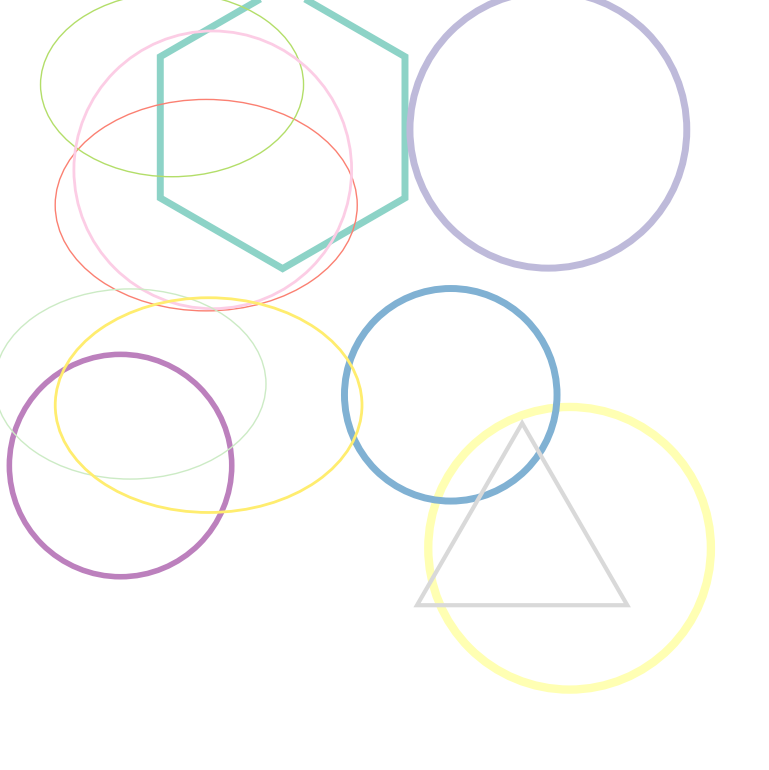[{"shape": "hexagon", "thickness": 2.5, "radius": 0.92, "center": [0.367, 0.835]}, {"shape": "circle", "thickness": 3, "radius": 0.92, "center": [0.74, 0.288]}, {"shape": "circle", "thickness": 2.5, "radius": 0.9, "center": [0.712, 0.832]}, {"shape": "oval", "thickness": 0.5, "radius": 0.98, "center": [0.268, 0.734]}, {"shape": "circle", "thickness": 2.5, "radius": 0.69, "center": [0.585, 0.487]}, {"shape": "oval", "thickness": 0.5, "radius": 0.85, "center": [0.223, 0.89]}, {"shape": "circle", "thickness": 1, "radius": 0.9, "center": [0.276, 0.779]}, {"shape": "triangle", "thickness": 1.5, "radius": 0.79, "center": [0.678, 0.293]}, {"shape": "circle", "thickness": 2, "radius": 0.72, "center": [0.157, 0.395]}, {"shape": "oval", "thickness": 0.5, "radius": 0.88, "center": [0.169, 0.501]}, {"shape": "oval", "thickness": 1, "radius": 1.0, "center": [0.271, 0.474]}]